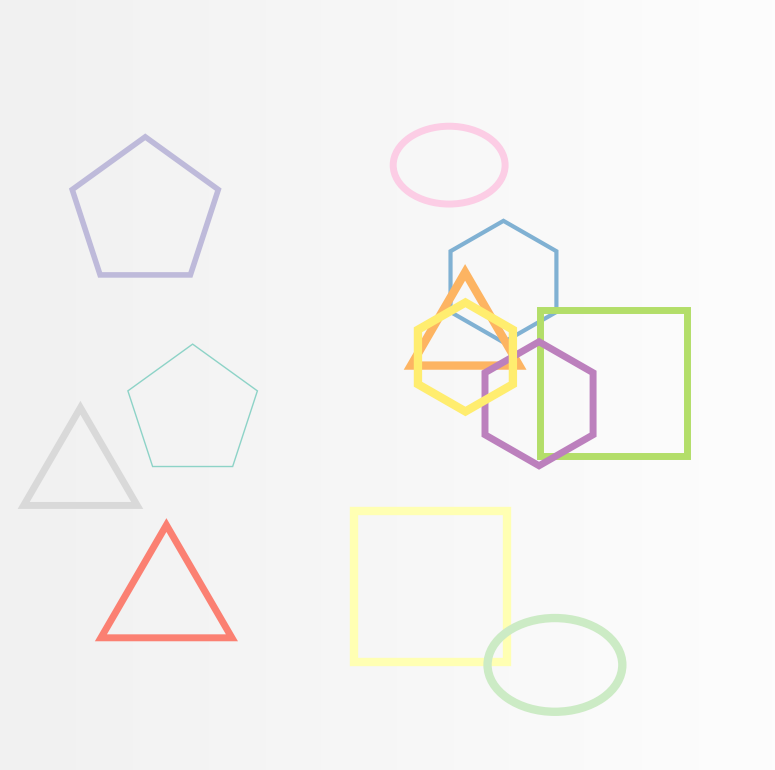[{"shape": "pentagon", "thickness": 0.5, "radius": 0.44, "center": [0.249, 0.465]}, {"shape": "square", "thickness": 3, "radius": 0.49, "center": [0.556, 0.238]}, {"shape": "pentagon", "thickness": 2, "radius": 0.5, "center": [0.187, 0.723]}, {"shape": "triangle", "thickness": 2.5, "radius": 0.49, "center": [0.215, 0.22]}, {"shape": "hexagon", "thickness": 1.5, "radius": 0.39, "center": [0.65, 0.634]}, {"shape": "triangle", "thickness": 3, "radius": 0.4, "center": [0.6, 0.566]}, {"shape": "square", "thickness": 2.5, "radius": 0.47, "center": [0.792, 0.503]}, {"shape": "oval", "thickness": 2.5, "radius": 0.36, "center": [0.58, 0.786]}, {"shape": "triangle", "thickness": 2.5, "radius": 0.42, "center": [0.104, 0.386]}, {"shape": "hexagon", "thickness": 2.5, "radius": 0.4, "center": [0.696, 0.476]}, {"shape": "oval", "thickness": 3, "radius": 0.43, "center": [0.716, 0.136]}, {"shape": "hexagon", "thickness": 3, "radius": 0.35, "center": [0.601, 0.536]}]